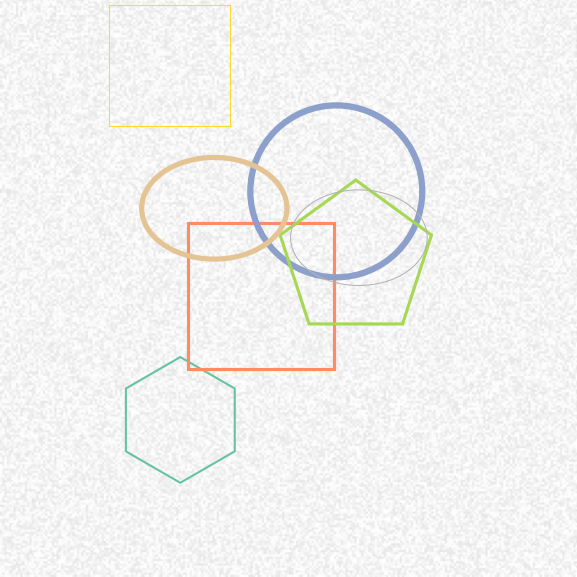[{"shape": "hexagon", "thickness": 1, "radius": 0.54, "center": [0.312, 0.272]}, {"shape": "square", "thickness": 1.5, "radius": 0.63, "center": [0.452, 0.486]}, {"shape": "circle", "thickness": 3, "radius": 0.74, "center": [0.582, 0.668]}, {"shape": "pentagon", "thickness": 1.5, "radius": 0.69, "center": [0.616, 0.55]}, {"shape": "square", "thickness": 0.5, "radius": 0.53, "center": [0.293, 0.886]}, {"shape": "oval", "thickness": 2.5, "radius": 0.63, "center": [0.371, 0.638]}, {"shape": "oval", "thickness": 0.5, "radius": 0.59, "center": [0.621, 0.588]}]